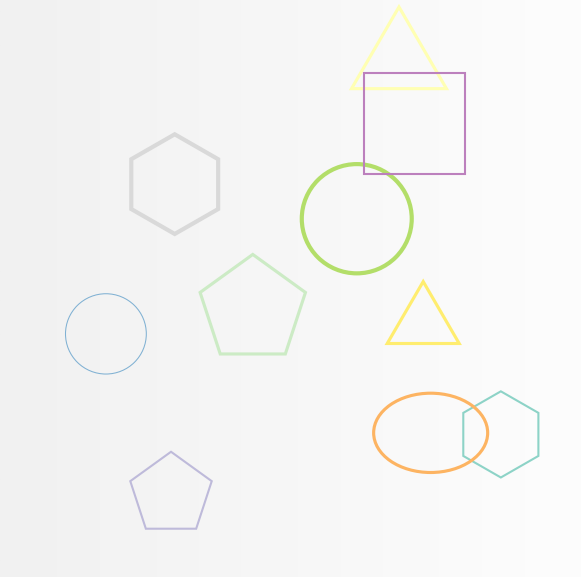[{"shape": "hexagon", "thickness": 1, "radius": 0.37, "center": [0.862, 0.247]}, {"shape": "triangle", "thickness": 1.5, "radius": 0.47, "center": [0.686, 0.893]}, {"shape": "pentagon", "thickness": 1, "radius": 0.37, "center": [0.294, 0.143]}, {"shape": "circle", "thickness": 0.5, "radius": 0.35, "center": [0.182, 0.421]}, {"shape": "oval", "thickness": 1.5, "radius": 0.49, "center": [0.741, 0.25]}, {"shape": "circle", "thickness": 2, "radius": 0.47, "center": [0.614, 0.62]}, {"shape": "hexagon", "thickness": 2, "radius": 0.43, "center": [0.301, 0.68]}, {"shape": "square", "thickness": 1, "radius": 0.44, "center": [0.713, 0.785]}, {"shape": "pentagon", "thickness": 1.5, "radius": 0.48, "center": [0.435, 0.463]}, {"shape": "triangle", "thickness": 1.5, "radius": 0.36, "center": [0.728, 0.44]}]